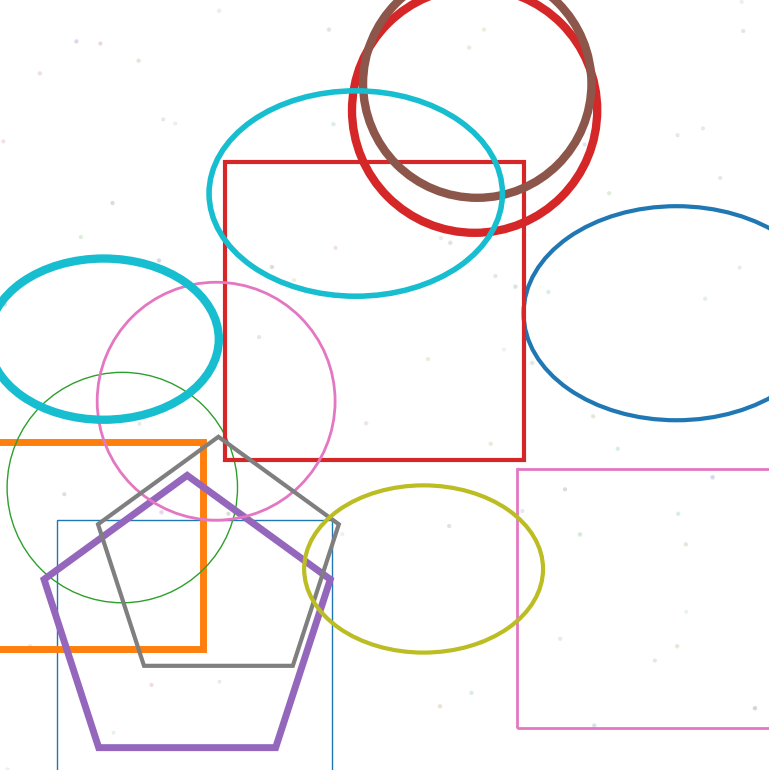[{"shape": "square", "thickness": 0.5, "radius": 0.9, "center": [0.253, 0.145]}, {"shape": "oval", "thickness": 1.5, "radius": 0.99, "center": [0.879, 0.593]}, {"shape": "square", "thickness": 2.5, "radius": 0.67, "center": [0.13, 0.292]}, {"shape": "circle", "thickness": 0.5, "radius": 0.75, "center": [0.159, 0.367]}, {"shape": "circle", "thickness": 3, "radius": 0.8, "center": [0.616, 0.857]}, {"shape": "square", "thickness": 1.5, "radius": 0.97, "center": [0.487, 0.596]}, {"shape": "pentagon", "thickness": 2.5, "radius": 0.98, "center": [0.243, 0.187]}, {"shape": "circle", "thickness": 3, "radius": 0.74, "center": [0.62, 0.891]}, {"shape": "square", "thickness": 1, "radius": 0.84, "center": [0.84, 0.222]}, {"shape": "circle", "thickness": 1, "radius": 0.77, "center": [0.281, 0.479]}, {"shape": "pentagon", "thickness": 1.5, "radius": 0.82, "center": [0.284, 0.268]}, {"shape": "oval", "thickness": 1.5, "radius": 0.78, "center": [0.55, 0.261]}, {"shape": "oval", "thickness": 2, "radius": 0.95, "center": [0.462, 0.749]}, {"shape": "oval", "thickness": 3, "radius": 0.75, "center": [0.135, 0.56]}]